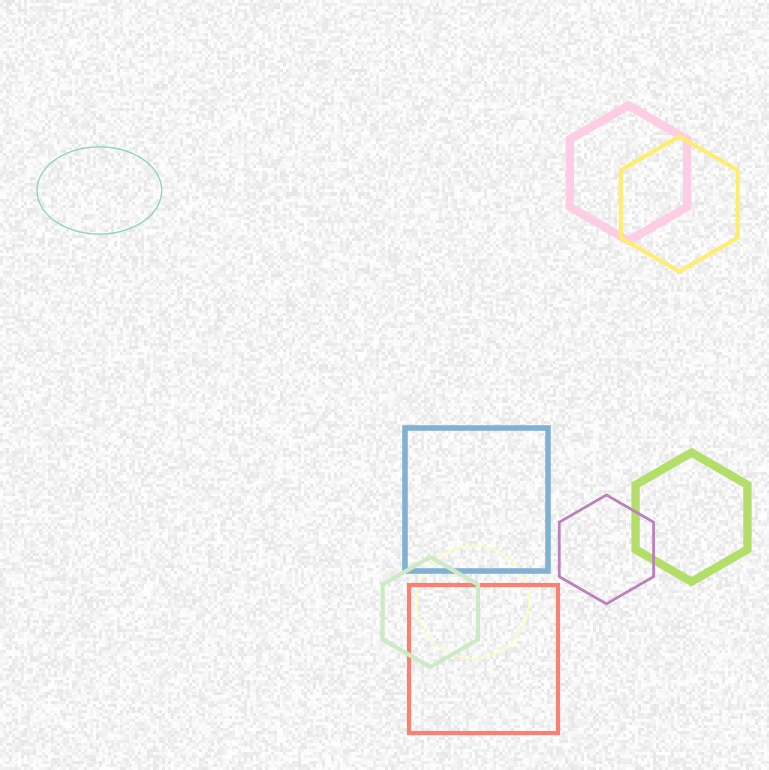[{"shape": "oval", "thickness": 0.5, "radius": 0.4, "center": [0.129, 0.753]}, {"shape": "circle", "thickness": 0.5, "radius": 0.37, "center": [0.614, 0.218]}, {"shape": "square", "thickness": 1.5, "radius": 0.48, "center": [0.628, 0.144]}, {"shape": "square", "thickness": 2, "radius": 0.47, "center": [0.618, 0.352]}, {"shape": "hexagon", "thickness": 3, "radius": 0.42, "center": [0.898, 0.328]}, {"shape": "hexagon", "thickness": 3, "radius": 0.44, "center": [0.816, 0.775]}, {"shape": "hexagon", "thickness": 1, "radius": 0.35, "center": [0.788, 0.286]}, {"shape": "hexagon", "thickness": 1.5, "radius": 0.36, "center": [0.559, 0.205]}, {"shape": "hexagon", "thickness": 1.5, "radius": 0.44, "center": [0.882, 0.735]}]